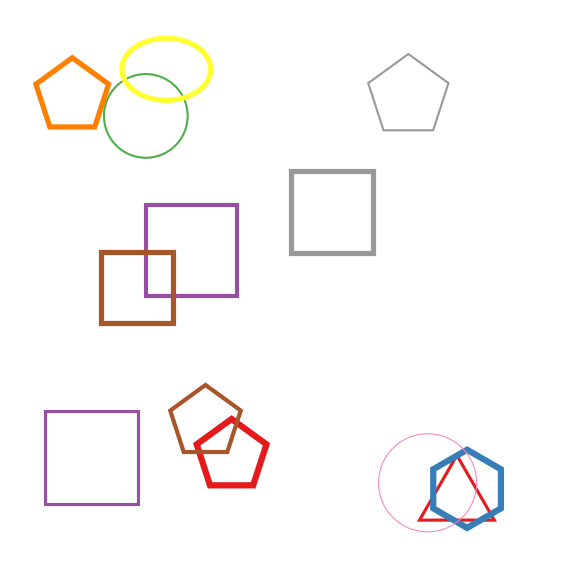[{"shape": "triangle", "thickness": 1.5, "radius": 0.37, "center": [0.791, 0.136]}, {"shape": "pentagon", "thickness": 3, "radius": 0.32, "center": [0.401, 0.21]}, {"shape": "hexagon", "thickness": 3, "radius": 0.34, "center": [0.809, 0.153]}, {"shape": "circle", "thickness": 1, "radius": 0.36, "center": [0.252, 0.798]}, {"shape": "square", "thickness": 1.5, "radius": 0.4, "center": [0.158, 0.207]}, {"shape": "square", "thickness": 2, "radius": 0.4, "center": [0.332, 0.566]}, {"shape": "pentagon", "thickness": 2.5, "radius": 0.33, "center": [0.125, 0.833]}, {"shape": "oval", "thickness": 2.5, "radius": 0.38, "center": [0.288, 0.879]}, {"shape": "pentagon", "thickness": 2, "radius": 0.32, "center": [0.356, 0.268]}, {"shape": "square", "thickness": 2.5, "radius": 0.31, "center": [0.237, 0.502]}, {"shape": "circle", "thickness": 0.5, "radius": 0.42, "center": [0.74, 0.163]}, {"shape": "square", "thickness": 2.5, "radius": 0.36, "center": [0.575, 0.632]}, {"shape": "pentagon", "thickness": 1, "radius": 0.37, "center": [0.707, 0.833]}]